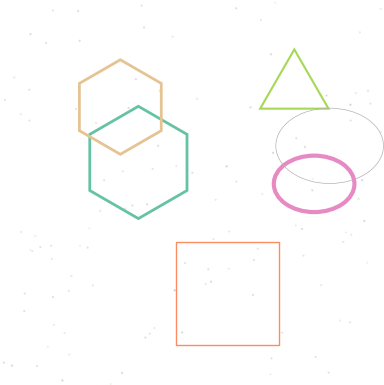[{"shape": "hexagon", "thickness": 2, "radius": 0.73, "center": [0.359, 0.578]}, {"shape": "square", "thickness": 1, "radius": 0.67, "center": [0.59, 0.238]}, {"shape": "oval", "thickness": 3, "radius": 0.52, "center": [0.816, 0.522]}, {"shape": "triangle", "thickness": 1.5, "radius": 0.51, "center": [0.764, 0.769]}, {"shape": "hexagon", "thickness": 2, "radius": 0.61, "center": [0.313, 0.722]}, {"shape": "oval", "thickness": 0.5, "radius": 0.7, "center": [0.856, 0.621]}]